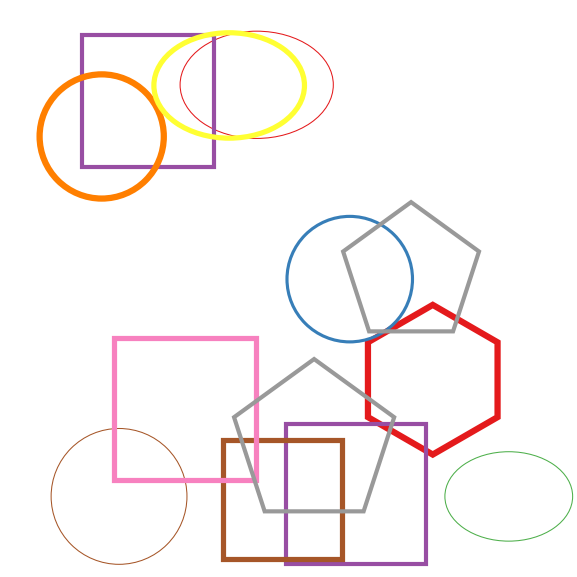[{"shape": "hexagon", "thickness": 3, "radius": 0.65, "center": [0.749, 0.342]}, {"shape": "oval", "thickness": 0.5, "radius": 0.66, "center": [0.445, 0.852]}, {"shape": "circle", "thickness": 1.5, "radius": 0.54, "center": [0.606, 0.516]}, {"shape": "oval", "thickness": 0.5, "radius": 0.55, "center": [0.881, 0.14]}, {"shape": "square", "thickness": 2, "radius": 0.6, "center": [0.617, 0.143]}, {"shape": "square", "thickness": 2, "radius": 0.57, "center": [0.256, 0.824]}, {"shape": "circle", "thickness": 3, "radius": 0.54, "center": [0.176, 0.763]}, {"shape": "oval", "thickness": 2.5, "radius": 0.65, "center": [0.397, 0.851]}, {"shape": "circle", "thickness": 0.5, "radius": 0.59, "center": [0.206, 0.14]}, {"shape": "square", "thickness": 2.5, "radius": 0.52, "center": [0.489, 0.134]}, {"shape": "square", "thickness": 2.5, "radius": 0.61, "center": [0.321, 0.29]}, {"shape": "pentagon", "thickness": 2, "radius": 0.62, "center": [0.712, 0.525]}, {"shape": "pentagon", "thickness": 2, "radius": 0.73, "center": [0.544, 0.232]}]